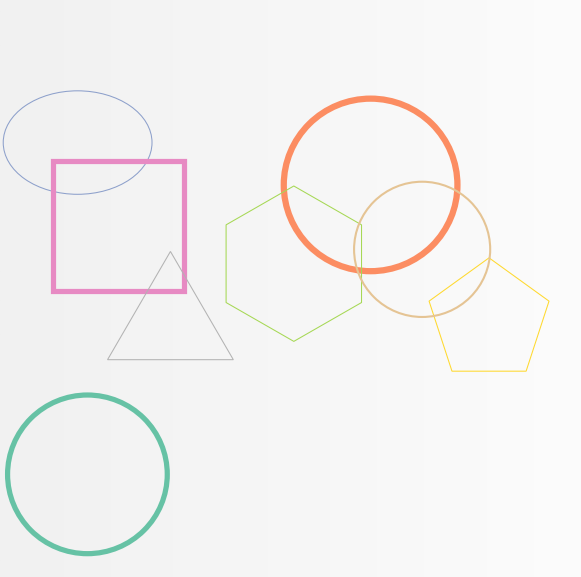[{"shape": "circle", "thickness": 2.5, "radius": 0.69, "center": [0.15, 0.178]}, {"shape": "circle", "thickness": 3, "radius": 0.75, "center": [0.638, 0.679]}, {"shape": "oval", "thickness": 0.5, "radius": 0.64, "center": [0.134, 0.752]}, {"shape": "square", "thickness": 2.5, "radius": 0.56, "center": [0.204, 0.607]}, {"shape": "hexagon", "thickness": 0.5, "radius": 0.67, "center": [0.505, 0.543]}, {"shape": "pentagon", "thickness": 0.5, "radius": 0.54, "center": [0.841, 0.444]}, {"shape": "circle", "thickness": 1, "radius": 0.59, "center": [0.726, 0.567]}, {"shape": "triangle", "thickness": 0.5, "radius": 0.62, "center": [0.293, 0.439]}]